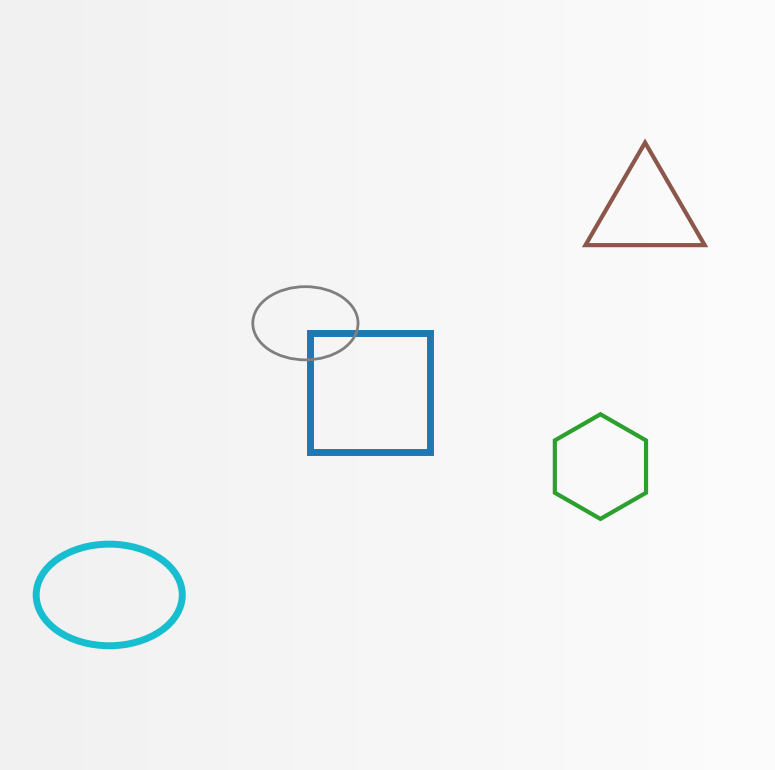[{"shape": "square", "thickness": 2.5, "radius": 0.39, "center": [0.477, 0.49]}, {"shape": "hexagon", "thickness": 1.5, "radius": 0.34, "center": [0.775, 0.394]}, {"shape": "triangle", "thickness": 1.5, "radius": 0.44, "center": [0.832, 0.726]}, {"shape": "oval", "thickness": 1, "radius": 0.34, "center": [0.394, 0.58]}, {"shape": "oval", "thickness": 2.5, "radius": 0.47, "center": [0.141, 0.227]}]